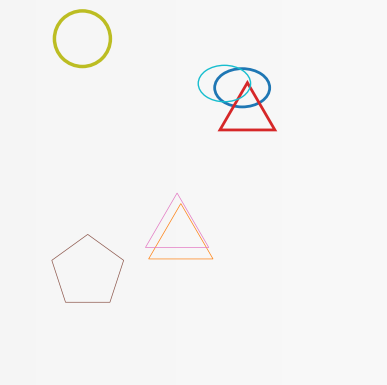[{"shape": "oval", "thickness": 2, "radius": 0.36, "center": [0.625, 0.772]}, {"shape": "triangle", "thickness": 0.5, "radius": 0.48, "center": [0.467, 0.375]}, {"shape": "triangle", "thickness": 2, "radius": 0.41, "center": [0.638, 0.703]}, {"shape": "pentagon", "thickness": 0.5, "radius": 0.49, "center": [0.226, 0.294]}, {"shape": "triangle", "thickness": 0.5, "radius": 0.47, "center": [0.457, 0.404]}, {"shape": "circle", "thickness": 2.5, "radius": 0.36, "center": [0.213, 0.899]}, {"shape": "oval", "thickness": 1, "radius": 0.34, "center": [0.579, 0.783]}]